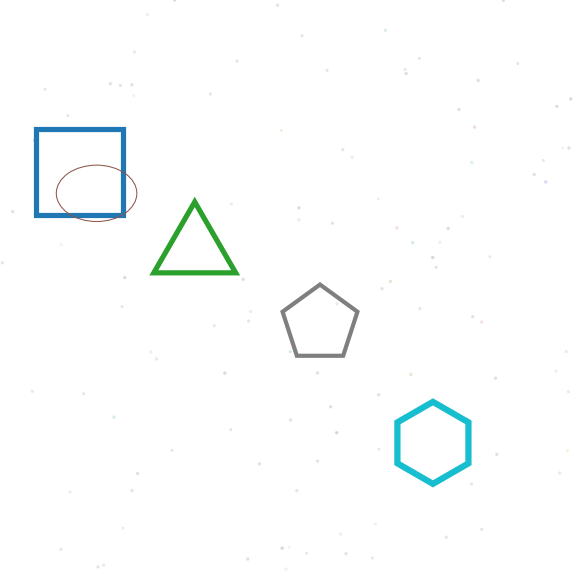[{"shape": "square", "thickness": 2.5, "radius": 0.37, "center": [0.138, 0.702]}, {"shape": "triangle", "thickness": 2.5, "radius": 0.41, "center": [0.337, 0.568]}, {"shape": "oval", "thickness": 0.5, "radius": 0.35, "center": [0.167, 0.664]}, {"shape": "pentagon", "thickness": 2, "radius": 0.34, "center": [0.554, 0.438]}, {"shape": "hexagon", "thickness": 3, "radius": 0.36, "center": [0.75, 0.232]}]